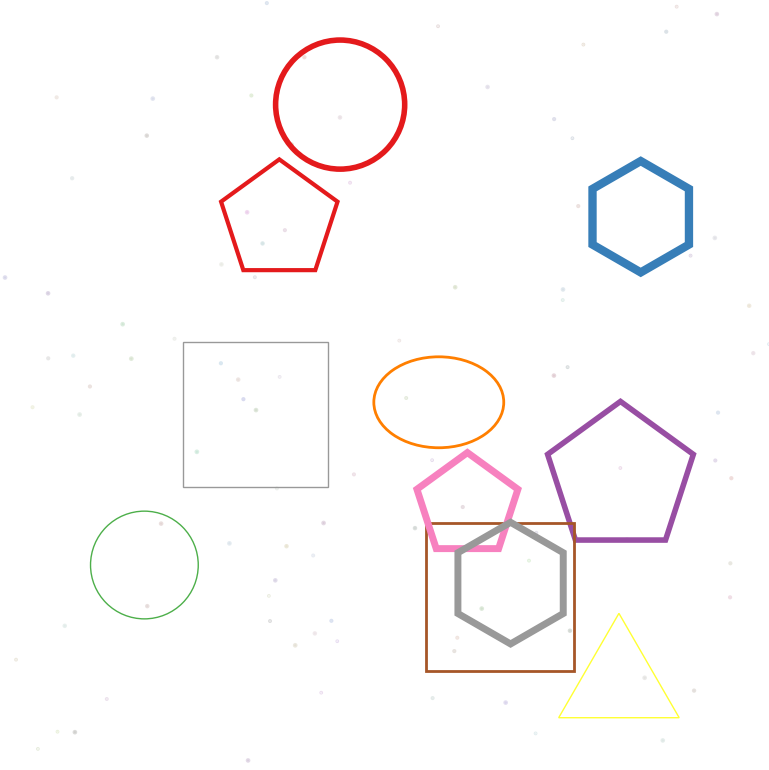[{"shape": "circle", "thickness": 2, "radius": 0.42, "center": [0.442, 0.864]}, {"shape": "pentagon", "thickness": 1.5, "radius": 0.4, "center": [0.363, 0.713]}, {"shape": "hexagon", "thickness": 3, "radius": 0.36, "center": [0.832, 0.719]}, {"shape": "circle", "thickness": 0.5, "radius": 0.35, "center": [0.188, 0.266]}, {"shape": "pentagon", "thickness": 2, "radius": 0.5, "center": [0.806, 0.379]}, {"shape": "oval", "thickness": 1, "radius": 0.42, "center": [0.57, 0.478]}, {"shape": "triangle", "thickness": 0.5, "radius": 0.45, "center": [0.804, 0.113]}, {"shape": "square", "thickness": 1, "radius": 0.48, "center": [0.649, 0.224]}, {"shape": "pentagon", "thickness": 2.5, "radius": 0.34, "center": [0.607, 0.343]}, {"shape": "square", "thickness": 0.5, "radius": 0.47, "center": [0.332, 0.461]}, {"shape": "hexagon", "thickness": 2.5, "radius": 0.39, "center": [0.663, 0.243]}]